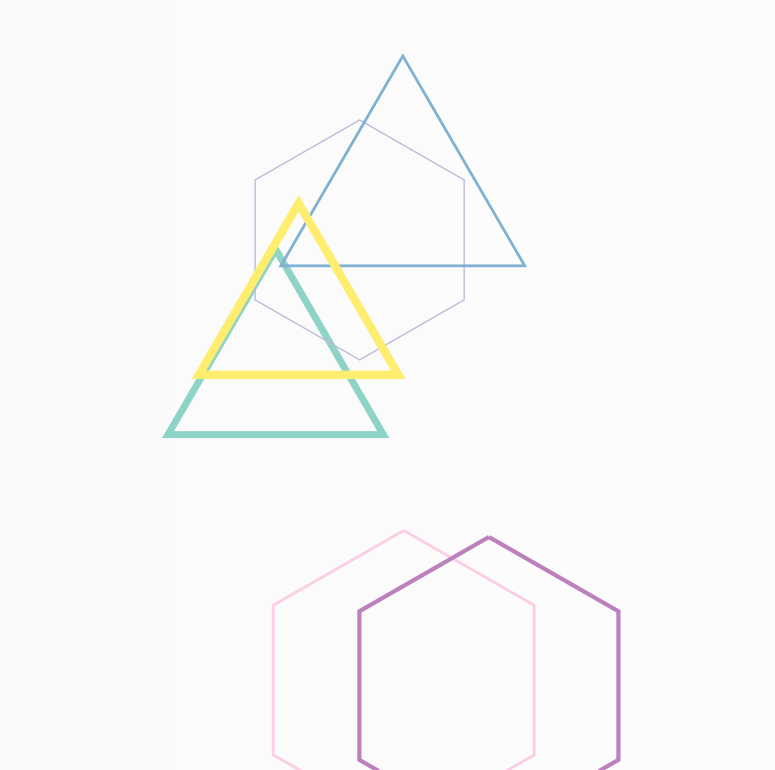[{"shape": "triangle", "thickness": 2.5, "radius": 0.8, "center": [0.356, 0.516]}, {"shape": "hexagon", "thickness": 0.5, "radius": 0.78, "center": [0.464, 0.688]}, {"shape": "triangle", "thickness": 1, "radius": 0.91, "center": [0.52, 0.746]}, {"shape": "hexagon", "thickness": 1, "radius": 0.97, "center": [0.521, 0.117]}, {"shape": "hexagon", "thickness": 1.5, "radius": 0.96, "center": [0.631, 0.11]}, {"shape": "triangle", "thickness": 3, "radius": 0.74, "center": [0.385, 0.587]}]